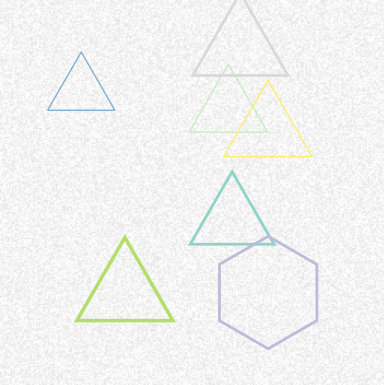[{"shape": "triangle", "thickness": 2, "radius": 0.63, "center": [0.603, 0.428]}, {"shape": "hexagon", "thickness": 2, "radius": 0.73, "center": [0.697, 0.24]}, {"shape": "triangle", "thickness": 1, "radius": 0.5, "center": [0.211, 0.764]}, {"shape": "triangle", "thickness": 2.5, "radius": 0.72, "center": [0.324, 0.239]}, {"shape": "triangle", "thickness": 2, "radius": 0.71, "center": [0.624, 0.875]}, {"shape": "triangle", "thickness": 1, "radius": 0.59, "center": [0.593, 0.715]}, {"shape": "triangle", "thickness": 1, "radius": 0.66, "center": [0.696, 0.659]}]